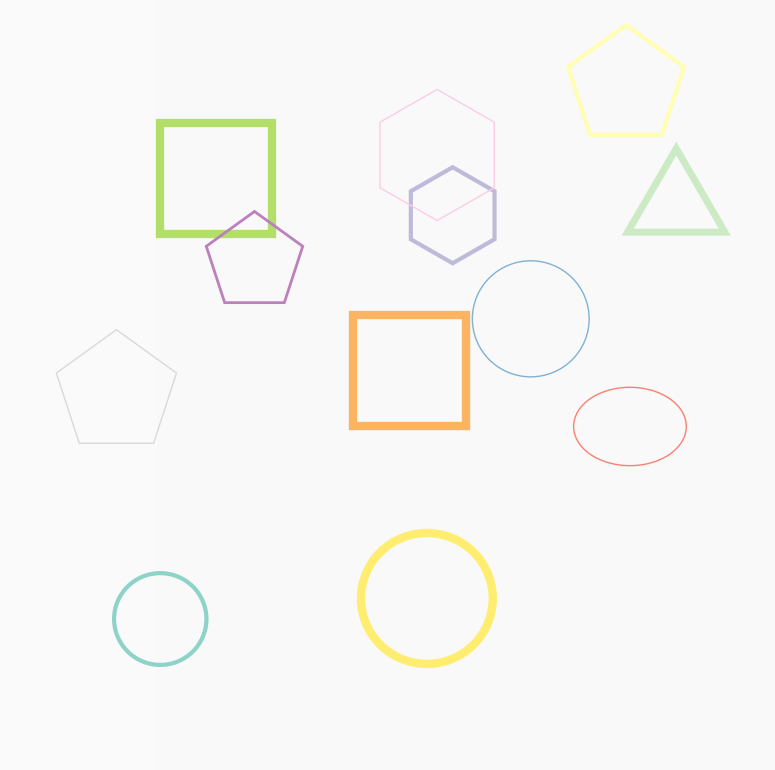[{"shape": "circle", "thickness": 1.5, "radius": 0.3, "center": [0.207, 0.196]}, {"shape": "pentagon", "thickness": 1.5, "radius": 0.39, "center": [0.808, 0.889]}, {"shape": "hexagon", "thickness": 1.5, "radius": 0.31, "center": [0.584, 0.72]}, {"shape": "oval", "thickness": 0.5, "radius": 0.36, "center": [0.813, 0.446]}, {"shape": "circle", "thickness": 0.5, "radius": 0.38, "center": [0.685, 0.586]}, {"shape": "square", "thickness": 3, "radius": 0.36, "center": [0.528, 0.519]}, {"shape": "square", "thickness": 3, "radius": 0.36, "center": [0.279, 0.768]}, {"shape": "hexagon", "thickness": 0.5, "radius": 0.43, "center": [0.564, 0.799]}, {"shape": "pentagon", "thickness": 0.5, "radius": 0.41, "center": [0.15, 0.49]}, {"shape": "pentagon", "thickness": 1, "radius": 0.33, "center": [0.328, 0.66]}, {"shape": "triangle", "thickness": 2.5, "radius": 0.36, "center": [0.873, 0.735]}, {"shape": "circle", "thickness": 3, "radius": 0.43, "center": [0.551, 0.223]}]